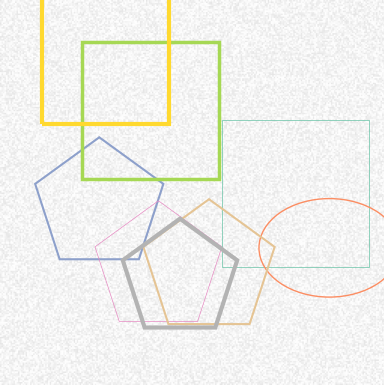[{"shape": "square", "thickness": 0.5, "radius": 0.95, "center": [0.767, 0.497]}, {"shape": "oval", "thickness": 1, "radius": 0.91, "center": [0.855, 0.356]}, {"shape": "pentagon", "thickness": 1.5, "radius": 0.88, "center": [0.258, 0.468]}, {"shape": "pentagon", "thickness": 0.5, "radius": 0.87, "center": [0.412, 0.305]}, {"shape": "square", "thickness": 2.5, "radius": 0.89, "center": [0.391, 0.713]}, {"shape": "square", "thickness": 3, "radius": 0.83, "center": [0.273, 0.843]}, {"shape": "pentagon", "thickness": 1.5, "radius": 0.9, "center": [0.543, 0.303]}, {"shape": "pentagon", "thickness": 3, "radius": 0.78, "center": [0.467, 0.276]}]